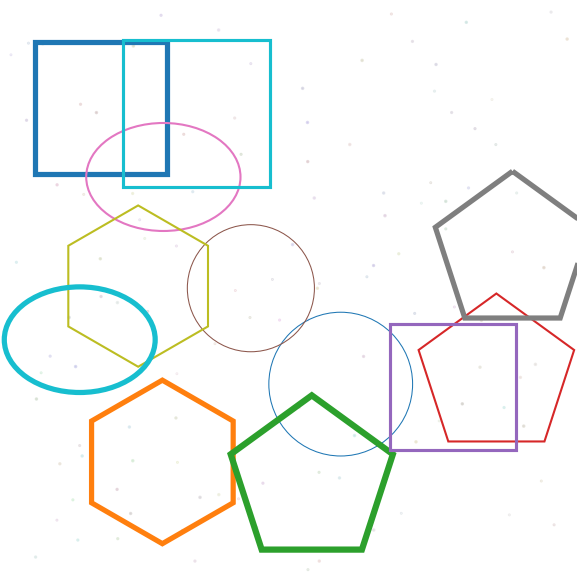[{"shape": "circle", "thickness": 0.5, "radius": 0.62, "center": [0.59, 0.334]}, {"shape": "square", "thickness": 2.5, "radius": 0.57, "center": [0.175, 0.812]}, {"shape": "hexagon", "thickness": 2.5, "radius": 0.71, "center": [0.281, 0.199]}, {"shape": "pentagon", "thickness": 3, "radius": 0.74, "center": [0.54, 0.167]}, {"shape": "pentagon", "thickness": 1, "radius": 0.71, "center": [0.86, 0.349]}, {"shape": "square", "thickness": 1.5, "radius": 0.55, "center": [0.785, 0.328]}, {"shape": "circle", "thickness": 0.5, "radius": 0.55, "center": [0.434, 0.5]}, {"shape": "oval", "thickness": 1, "radius": 0.67, "center": [0.283, 0.693]}, {"shape": "pentagon", "thickness": 2.5, "radius": 0.7, "center": [0.887, 0.562]}, {"shape": "hexagon", "thickness": 1, "radius": 0.7, "center": [0.239, 0.504]}, {"shape": "square", "thickness": 1.5, "radius": 0.63, "center": [0.34, 0.802]}, {"shape": "oval", "thickness": 2.5, "radius": 0.65, "center": [0.138, 0.411]}]